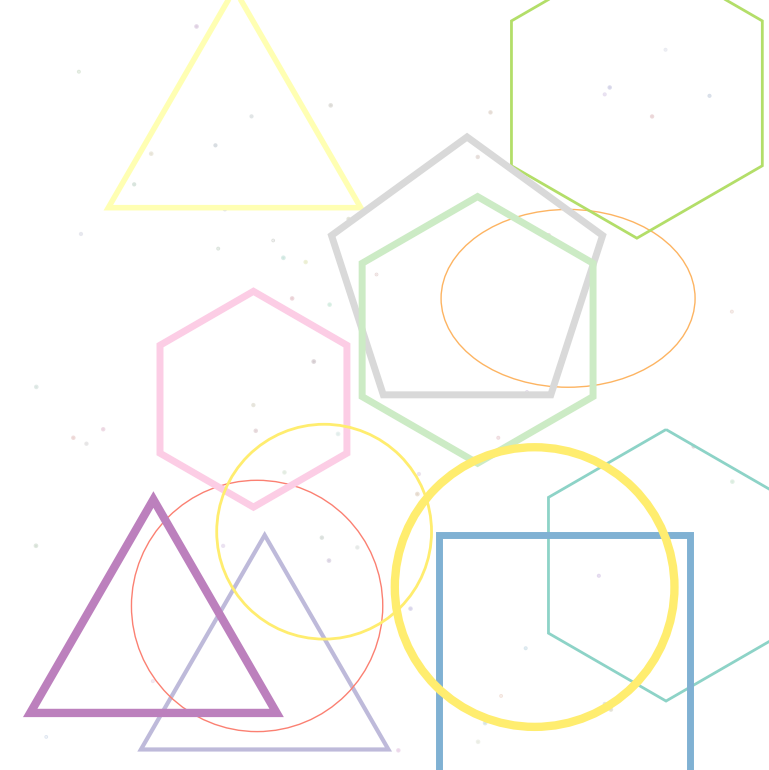[{"shape": "hexagon", "thickness": 1, "radius": 0.88, "center": [0.865, 0.266]}, {"shape": "triangle", "thickness": 2, "radius": 0.95, "center": [0.305, 0.825]}, {"shape": "triangle", "thickness": 1.5, "radius": 0.93, "center": [0.344, 0.119]}, {"shape": "circle", "thickness": 0.5, "radius": 0.82, "center": [0.334, 0.213]}, {"shape": "square", "thickness": 2.5, "radius": 0.82, "center": [0.733, 0.142]}, {"shape": "oval", "thickness": 0.5, "radius": 0.82, "center": [0.738, 0.613]}, {"shape": "hexagon", "thickness": 1, "radius": 0.94, "center": [0.827, 0.879]}, {"shape": "hexagon", "thickness": 2.5, "radius": 0.7, "center": [0.329, 0.482]}, {"shape": "pentagon", "thickness": 2.5, "radius": 0.93, "center": [0.607, 0.637]}, {"shape": "triangle", "thickness": 3, "radius": 0.92, "center": [0.199, 0.166]}, {"shape": "hexagon", "thickness": 2.5, "radius": 0.87, "center": [0.62, 0.572]}, {"shape": "circle", "thickness": 1, "radius": 0.7, "center": [0.421, 0.31]}, {"shape": "circle", "thickness": 3, "radius": 0.91, "center": [0.694, 0.238]}]